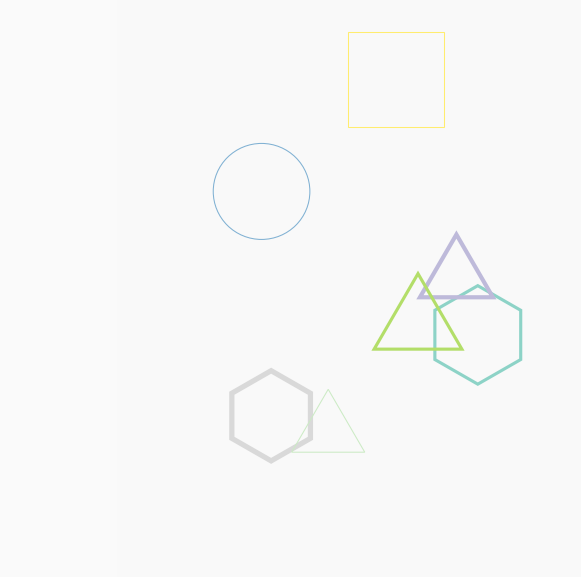[{"shape": "hexagon", "thickness": 1.5, "radius": 0.43, "center": [0.822, 0.419]}, {"shape": "triangle", "thickness": 2, "radius": 0.36, "center": [0.785, 0.521]}, {"shape": "circle", "thickness": 0.5, "radius": 0.42, "center": [0.45, 0.668]}, {"shape": "triangle", "thickness": 1.5, "radius": 0.44, "center": [0.719, 0.438]}, {"shape": "hexagon", "thickness": 2.5, "radius": 0.39, "center": [0.466, 0.279]}, {"shape": "triangle", "thickness": 0.5, "radius": 0.36, "center": [0.565, 0.252]}, {"shape": "square", "thickness": 0.5, "radius": 0.41, "center": [0.681, 0.862]}]